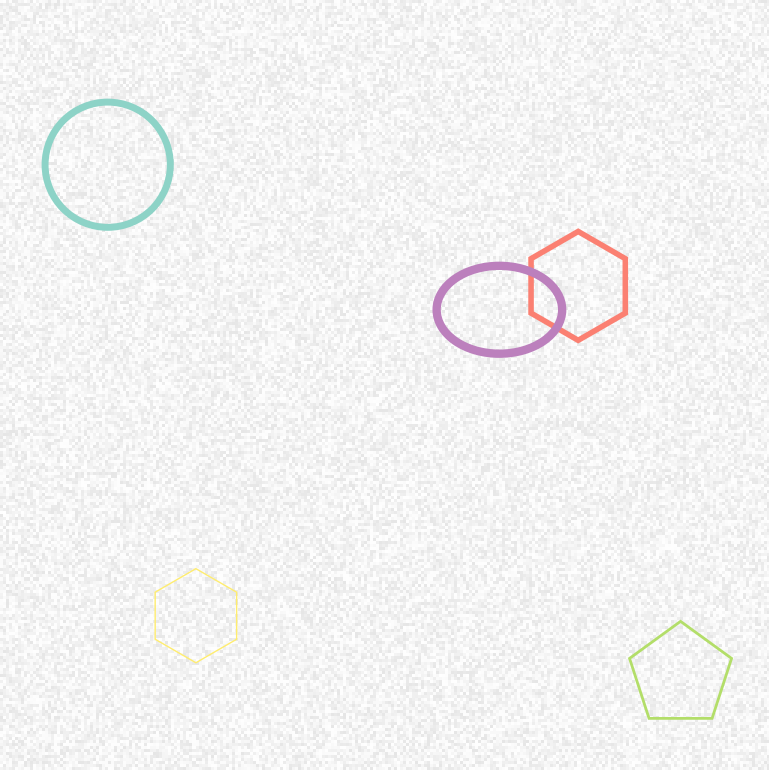[{"shape": "circle", "thickness": 2.5, "radius": 0.41, "center": [0.14, 0.786]}, {"shape": "hexagon", "thickness": 2, "radius": 0.35, "center": [0.751, 0.629]}, {"shape": "pentagon", "thickness": 1, "radius": 0.35, "center": [0.884, 0.123]}, {"shape": "oval", "thickness": 3, "radius": 0.41, "center": [0.649, 0.598]}, {"shape": "hexagon", "thickness": 0.5, "radius": 0.31, "center": [0.254, 0.2]}]